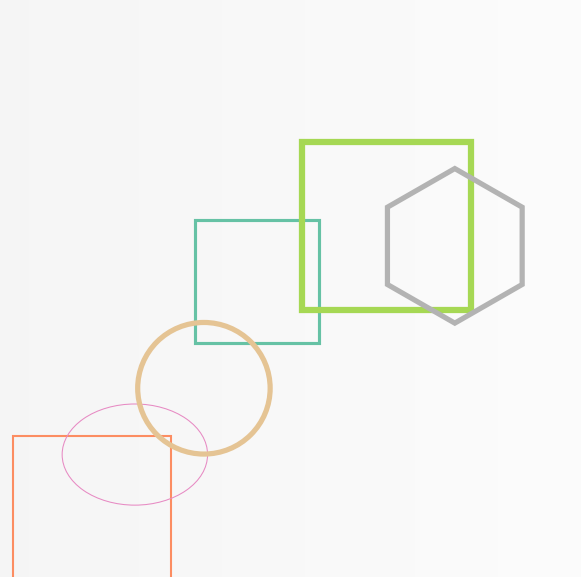[{"shape": "square", "thickness": 1.5, "radius": 0.53, "center": [0.443, 0.511]}, {"shape": "square", "thickness": 1, "radius": 0.68, "center": [0.158, 0.108]}, {"shape": "oval", "thickness": 0.5, "radius": 0.63, "center": [0.232, 0.212]}, {"shape": "square", "thickness": 3, "radius": 0.73, "center": [0.665, 0.607]}, {"shape": "circle", "thickness": 2.5, "radius": 0.57, "center": [0.351, 0.327]}, {"shape": "hexagon", "thickness": 2.5, "radius": 0.67, "center": [0.782, 0.573]}]